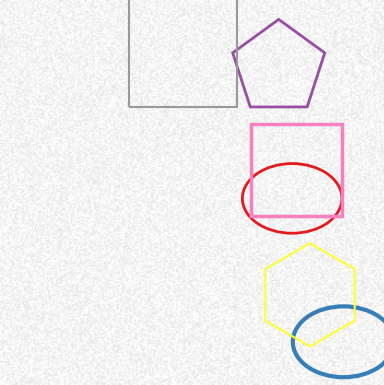[{"shape": "oval", "thickness": 2, "radius": 0.65, "center": [0.759, 0.485]}, {"shape": "oval", "thickness": 3, "radius": 0.66, "center": [0.892, 0.112]}, {"shape": "pentagon", "thickness": 2, "radius": 0.63, "center": [0.724, 0.824]}, {"shape": "hexagon", "thickness": 1.5, "radius": 0.67, "center": [0.805, 0.234]}, {"shape": "square", "thickness": 2.5, "radius": 0.59, "center": [0.77, 0.559]}, {"shape": "square", "thickness": 1.5, "radius": 0.7, "center": [0.476, 0.863]}]